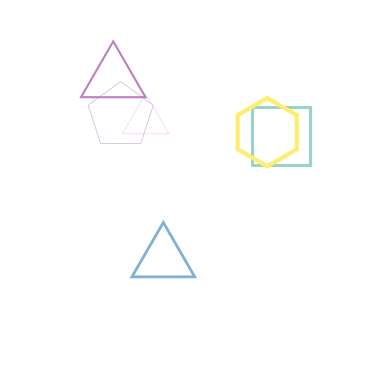[{"shape": "square", "thickness": 2, "radius": 0.38, "center": [0.73, 0.647]}, {"shape": "pentagon", "thickness": 0.5, "radius": 0.44, "center": [0.314, 0.699]}, {"shape": "triangle", "thickness": 2, "radius": 0.47, "center": [0.424, 0.328]}, {"shape": "triangle", "thickness": 0.5, "radius": 0.35, "center": [0.378, 0.687]}, {"shape": "triangle", "thickness": 1.5, "radius": 0.48, "center": [0.294, 0.796]}, {"shape": "hexagon", "thickness": 3, "radius": 0.44, "center": [0.694, 0.657]}]